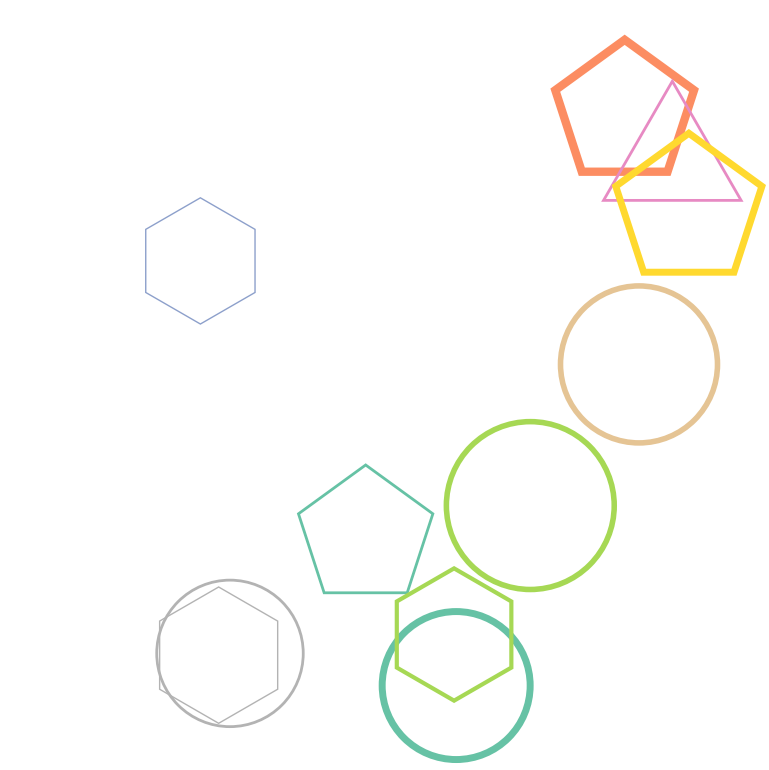[{"shape": "pentagon", "thickness": 1, "radius": 0.46, "center": [0.475, 0.304]}, {"shape": "circle", "thickness": 2.5, "radius": 0.48, "center": [0.592, 0.11]}, {"shape": "pentagon", "thickness": 3, "radius": 0.47, "center": [0.811, 0.854]}, {"shape": "hexagon", "thickness": 0.5, "radius": 0.41, "center": [0.26, 0.661]}, {"shape": "triangle", "thickness": 1, "radius": 0.52, "center": [0.873, 0.791]}, {"shape": "hexagon", "thickness": 1.5, "radius": 0.43, "center": [0.59, 0.176]}, {"shape": "circle", "thickness": 2, "radius": 0.54, "center": [0.689, 0.343]}, {"shape": "pentagon", "thickness": 2.5, "radius": 0.5, "center": [0.895, 0.727]}, {"shape": "circle", "thickness": 2, "radius": 0.51, "center": [0.83, 0.527]}, {"shape": "circle", "thickness": 1, "radius": 0.48, "center": [0.299, 0.151]}, {"shape": "hexagon", "thickness": 0.5, "radius": 0.44, "center": [0.284, 0.149]}]